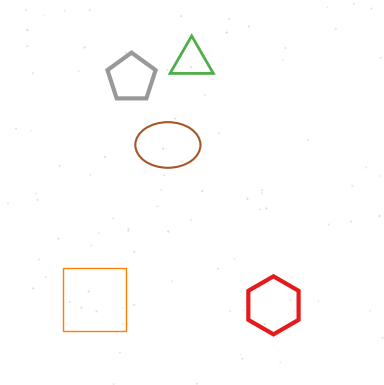[{"shape": "hexagon", "thickness": 3, "radius": 0.38, "center": [0.71, 0.207]}, {"shape": "triangle", "thickness": 2, "radius": 0.32, "center": [0.498, 0.842]}, {"shape": "square", "thickness": 1, "radius": 0.41, "center": [0.246, 0.222]}, {"shape": "oval", "thickness": 1.5, "radius": 0.42, "center": [0.436, 0.623]}, {"shape": "pentagon", "thickness": 3, "radius": 0.33, "center": [0.342, 0.798]}]